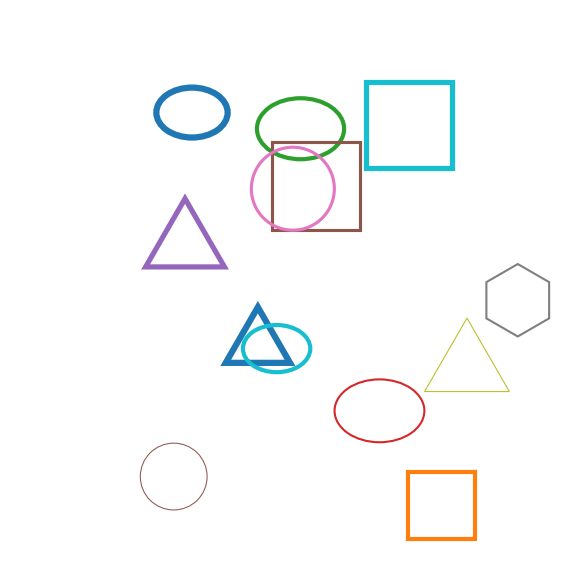[{"shape": "oval", "thickness": 3, "radius": 0.31, "center": [0.332, 0.804]}, {"shape": "triangle", "thickness": 3, "radius": 0.32, "center": [0.447, 0.403]}, {"shape": "square", "thickness": 2, "radius": 0.29, "center": [0.764, 0.123]}, {"shape": "oval", "thickness": 2, "radius": 0.38, "center": [0.52, 0.776]}, {"shape": "oval", "thickness": 1, "radius": 0.39, "center": [0.657, 0.288]}, {"shape": "triangle", "thickness": 2.5, "radius": 0.39, "center": [0.32, 0.576]}, {"shape": "square", "thickness": 1.5, "radius": 0.38, "center": [0.547, 0.677]}, {"shape": "circle", "thickness": 0.5, "radius": 0.29, "center": [0.301, 0.174]}, {"shape": "circle", "thickness": 1.5, "radius": 0.36, "center": [0.507, 0.672]}, {"shape": "hexagon", "thickness": 1, "radius": 0.31, "center": [0.897, 0.479]}, {"shape": "triangle", "thickness": 0.5, "radius": 0.42, "center": [0.809, 0.364]}, {"shape": "oval", "thickness": 2, "radius": 0.29, "center": [0.479, 0.395]}, {"shape": "square", "thickness": 2.5, "radius": 0.37, "center": [0.708, 0.783]}]